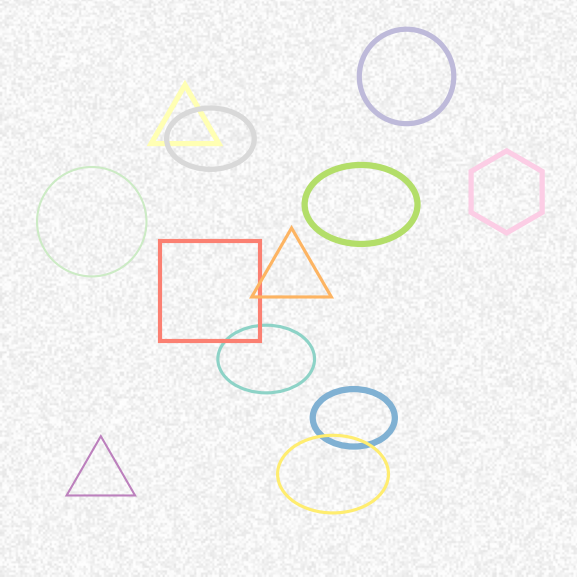[{"shape": "oval", "thickness": 1.5, "radius": 0.42, "center": [0.461, 0.377]}, {"shape": "triangle", "thickness": 2.5, "radius": 0.34, "center": [0.32, 0.784]}, {"shape": "circle", "thickness": 2.5, "radius": 0.41, "center": [0.704, 0.867]}, {"shape": "square", "thickness": 2, "radius": 0.43, "center": [0.363, 0.496]}, {"shape": "oval", "thickness": 3, "radius": 0.36, "center": [0.613, 0.276]}, {"shape": "triangle", "thickness": 1.5, "radius": 0.4, "center": [0.505, 0.525]}, {"shape": "oval", "thickness": 3, "radius": 0.49, "center": [0.625, 0.645]}, {"shape": "hexagon", "thickness": 2.5, "radius": 0.36, "center": [0.877, 0.667]}, {"shape": "oval", "thickness": 2.5, "radius": 0.38, "center": [0.364, 0.759]}, {"shape": "triangle", "thickness": 1, "radius": 0.34, "center": [0.175, 0.175]}, {"shape": "circle", "thickness": 1, "radius": 0.47, "center": [0.159, 0.615]}, {"shape": "oval", "thickness": 1.5, "radius": 0.48, "center": [0.577, 0.178]}]